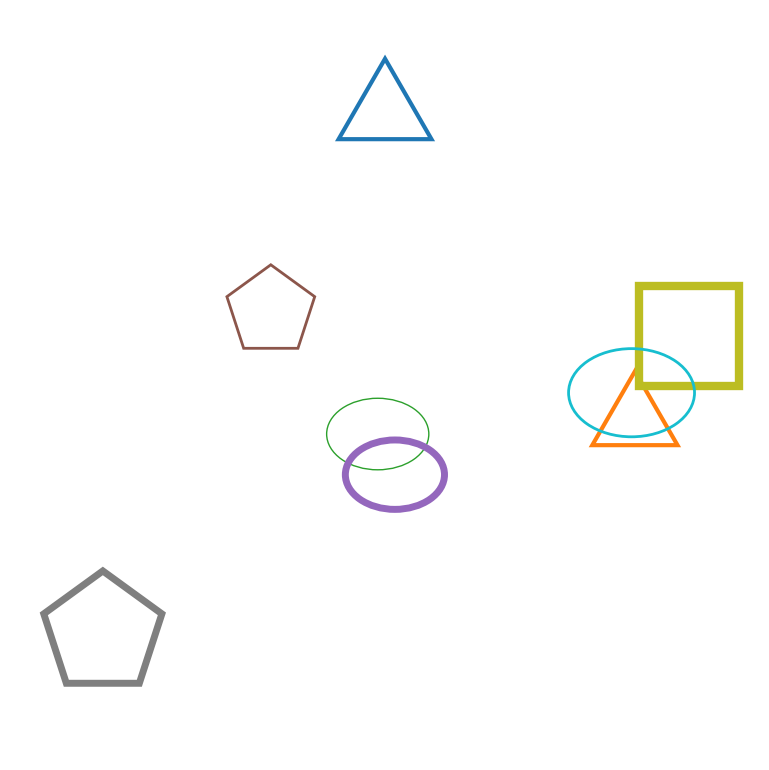[{"shape": "triangle", "thickness": 1.5, "radius": 0.35, "center": [0.5, 0.854]}, {"shape": "triangle", "thickness": 1.5, "radius": 0.32, "center": [0.825, 0.454]}, {"shape": "oval", "thickness": 0.5, "radius": 0.33, "center": [0.491, 0.436]}, {"shape": "oval", "thickness": 2.5, "radius": 0.32, "center": [0.513, 0.384]}, {"shape": "pentagon", "thickness": 1, "radius": 0.3, "center": [0.352, 0.596]}, {"shape": "pentagon", "thickness": 2.5, "radius": 0.4, "center": [0.134, 0.178]}, {"shape": "square", "thickness": 3, "radius": 0.32, "center": [0.895, 0.564]}, {"shape": "oval", "thickness": 1, "radius": 0.41, "center": [0.82, 0.49]}]